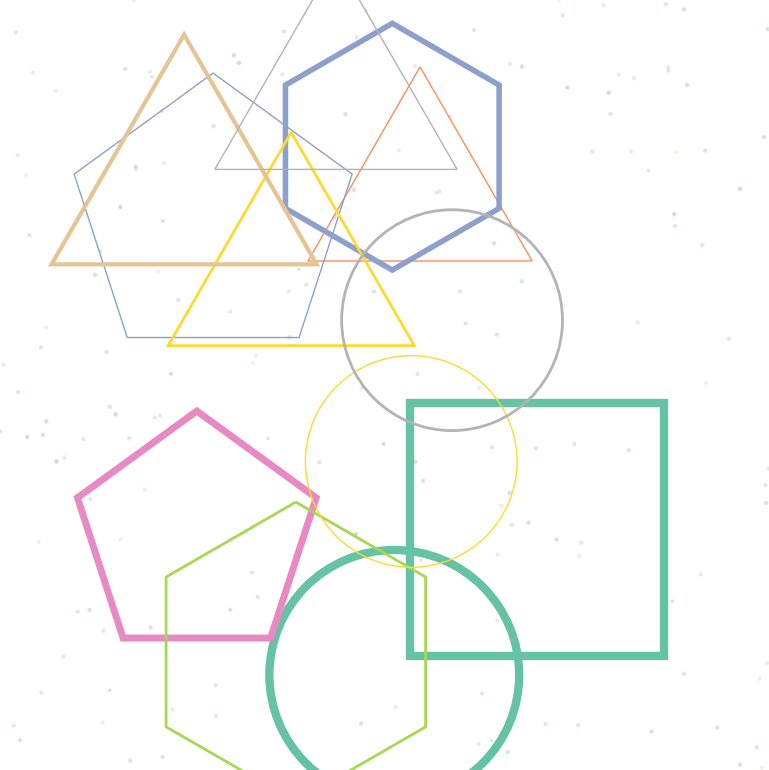[{"shape": "circle", "thickness": 3, "radius": 0.81, "center": [0.512, 0.124]}, {"shape": "square", "thickness": 3, "radius": 0.82, "center": [0.698, 0.313]}, {"shape": "triangle", "thickness": 0.5, "radius": 0.84, "center": [0.546, 0.745]}, {"shape": "pentagon", "thickness": 0.5, "radius": 0.95, "center": [0.277, 0.715]}, {"shape": "hexagon", "thickness": 2, "radius": 0.8, "center": [0.509, 0.809]}, {"shape": "pentagon", "thickness": 2.5, "radius": 0.81, "center": [0.256, 0.303]}, {"shape": "hexagon", "thickness": 1, "radius": 0.97, "center": [0.384, 0.153]}, {"shape": "circle", "thickness": 0.5, "radius": 0.69, "center": [0.534, 0.401]}, {"shape": "triangle", "thickness": 1, "radius": 0.92, "center": [0.378, 0.643]}, {"shape": "triangle", "thickness": 1.5, "radius": 0.99, "center": [0.239, 0.756]}, {"shape": "circle", "thickness": 1, "radius": 0.72, "center": [0.587, 0.584]}, {"shape": "triangle", "thickness": 0.5, "radius": 0.91, "center": [0.436, 0.871]}]